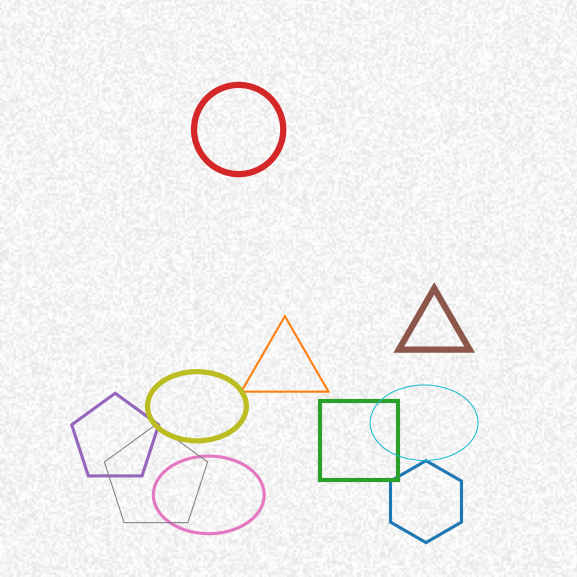[{"shape": "hexagon", "thickness": 1.5, "radius": 0.35, "center": [0.738, 0.131]}, {"shape": "triangle", "thickness": 1, "radius": 0.44, "center": [0.493, 0.365]}, {"shape": "square", "thickness": 2, "radius": 0.34, "center": [0.622, 0.237]}, {"shape": "circle", "thickness": 3, "radius": 0.39, "center": [0.413, 0.775]}, {"shape": "pentagon", "thickness": 1.5, "radius": 0.4, "center": [0.199, 0.239]}, {"shape": "triangle", "thickness": 3, "radius": 0.35, "center": [0.752, 0.429]}, {"shape": "oval", "thickness": 1.5, "radius": 0.48, "center": [0.362, 0.142]}, {"shape": "pentagon", "thickness": 0.5, "radius": 0.47, "center": [0.27, 0.17]}, {"shape": "oval", "thickness": 2.5, "radius": 0.43, "center": [0.341, 0.296]}, {"shape": "oval", "thickness": 0.5, "radius": 0.47, "center": [0.734, 0.267]}]